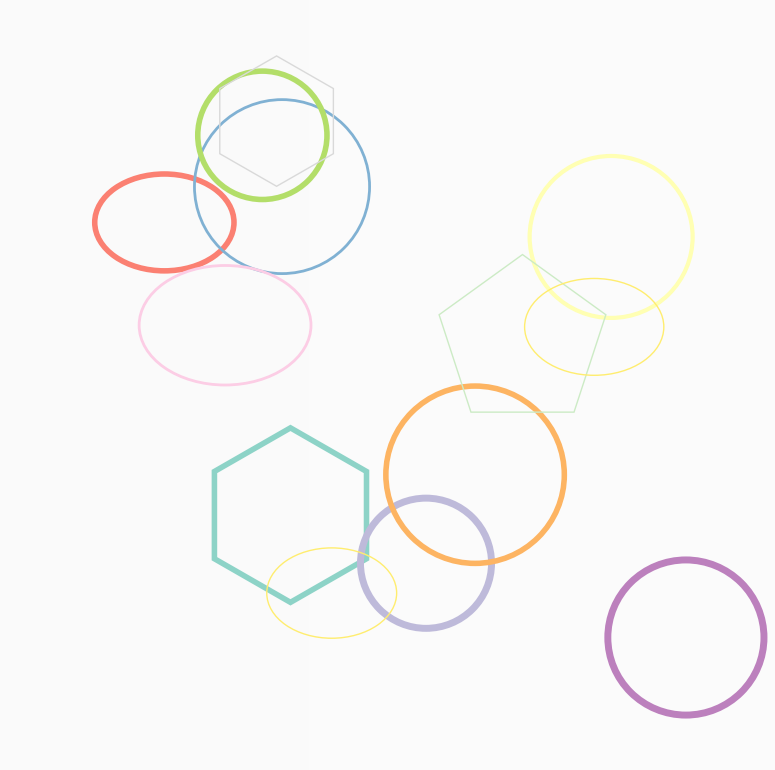[{"shape": "hexagon", "thickness": 2, "radius": 0.57, "center": [0.375, 0.331]}, {"shape": "circle", "thickness": 1.5, "radius": 0.53, "center": [0.789, 0.692]}, {"shape": "circle", "thickness": 2.5, "radius": 0.42, "center": [0.55, 0.269]}, {"shape": "oval", "thickness": 2, "radius": 0.45, "center": [0.212, 0.711]}, {"shape": "circle", "thickness": 1, "radius": 0.56, "center": [0.364, 0.758]}, {"shape": "circle", "thickness": 2, "radius": 0.58, "center": [0.613, 0.383]}, {"shape": "circle", "thickness": 2, "radius": 0.42, "center": [0.339, 0.824]}, {"shape": "oval", "thickness": 1, "radius": 0.55, "center": [0.29, 0.578]}, {"shape": "hexagon", "thickness": 0.5, "radius": 0.42, "center": [0.357, 0.843]}, {"shape": "circle", "thickness": 2.5, "radius": 0.5, "center": [0.885, 0.172]}, {"shape": "pentagon", "thickness": 0.5, "radius": 0.57, "center": [0.674, 0.556]}, {"shape": "oval", "thickness": 0.5, "radius": 0.45, "center": [0.767, 0.575]}, {"shape": "oval", "thickness": 0.5, "radius": 0.42, "center": [0.428, 0.23]}]